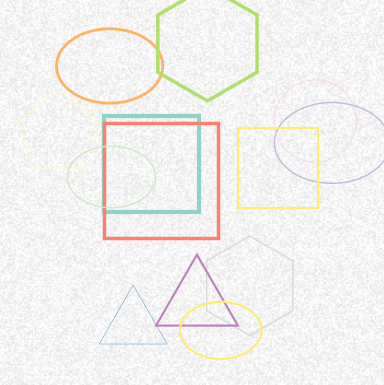[{"shape": "square", "thickness": 3, "radius": 0.62, "center": [0.393, 0.574]}, {"shape": "pentagon", "thickness": 0.5, "radius": 0.56, "center": [0.153, 0.654]}, {"shape": "oval", "thickness": 1, "radius": 0.75, "center": [0.863, 0.629]}, {"shape": "square", "thickness": 2.5, "radius": 0.74, "center": [0.418, 0.531]}, {"shape": "triangle", "thickness": 0.5, "radius": 0.51, "center": [0.346, 0.157]}, {"shape": "oval", "thickness": 2, "radius": 0.69, "center": [0.285, 0.829]}, {"shape": "hexagon", "thickness": 2.5, "radius": 0.74, "center": [0.539, 0.887]}, {"shape": "circle", "thickness": 0.5, "radius": 0.53, "center": [0.819, 0.686]}, {"shape": "hexagon", "thickness": 1, "radius": 0.65, "center": [0.649, 0.258]}, {"shape": "triangle", "thickness": 1.5, "radius": 0.61, "center": [0.512, 0.216]}, {"shape": "oval", "thickness": 1, "radius": 0.57, "center": [0.289, 0.54]}, {"shape": "square", "thickness": 1.5, "radius": 0.52, "center": [0.721, 0.564]}, {"shape": "oval", "thickness": 1.5, "radius": 0.53, "center": [0.573, 0.142]}]